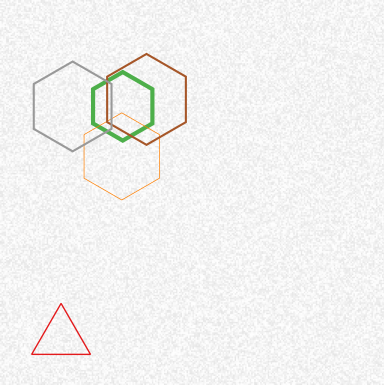[{"shape": "triangle", "thickness": 1, "radius": 0.44, "center": [0.159, 0.124]}, {"shape": "hexagon", "thickness": 3, "radius": 0.44, "center": [0.319, 0.724]}, {"shape": "hexagon", "thickness": 0.5, "radius": 0.57, "center": [0.316, 0.594]}, {"shape": "hexagon", "thickness": 1.5, "radius": 0.59, "center": [0.381, 0.742]}, {"shape": "hexagon", "thickness": 1.5, "radius": 0.58, "center": [0.189, 0.724]}]